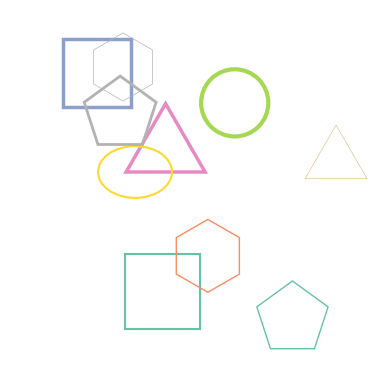[{"shape": "pentagon", "thickness": 1, "radius": 0.49, "center": [0.76, 0.173]}, {"shape": "square", "thickness": 1.5, "radius": 0.48, "center": [0.422, 0.242]}, {"shape": "hexagon", "thickness": 1, "radius": 0.47, "center": [0.54, 0.335]}, {"shape": "square", "thickness": 2.5, "radius": 0.44, "center": [0.252, 0.81]}, {"shape": "triangle", "thickness": 2.5, "radius": 0.59, "center": [0.43, 0.612]}, {"shape": "circle", "thickness": 3, "radius": 0.44, "center": [0.61, 0.733]}, {"shape": "oval", "thickness": 1.5, "radius": 0.48, "center": [0.351, 0.553]}, {"shape": "triangle", "thickness": 0.5, "radius": 0.46, "center": [0.873, 0.582]}, {"shape": "hexagon", "thickness": 0.5, "radius": 0.44, "center": [0.32, 0.826]}, {"shape": "pentagon", "thickness": 2, "radius": 0.49, "center": [0.312, 0.704]}]